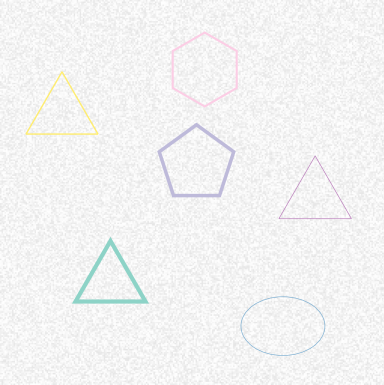[{"shape": "triangle", "thickness": 3, "radius": 0.52, "center": [0.287, 0.269]}, {"shape": "pentagon", "thickness": 2.5, "radius": 0.51, "center": [0.51, 0.574]}, {"shape": "oval", "thickness": 0.5, "radius": 0.55, "center": [0.735, 0.153]}, {"shape": "hexagon", "thickness": 1.5, "radius": 0.48, "center": [0.532, 0.819]}, {"shape": "triangle", "thickness": 0.5, "radius": 0.54, "center": [0.819, 0.486]}, {"shape": "triangle", "thickness": 1, "radius": 0.54, "center": [0.161, 0.706]}]